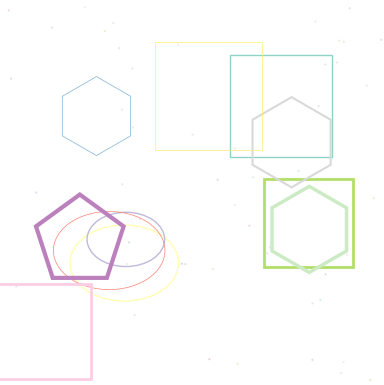[{"shape": "square", "thickness": 1, "radius": 0.66, "center": [0.729, 0.724]}, {"shape": "oval", "thickness": 1, "radius": 0.71, "center": [0.323, 0.317]}, {"shape": "oval", "thickness": 1, "radius": 0.5, "center": [0.327, 0.378]}, {"shape": "oval", "thickness": 0.5, "radius": 0.72, "center": [0.284, 0.349]}, {"shape": "hexagon", "thickness": 0.5, "radius": 0.51, "center": [0.251, 0.699]}, {"shape": "square", "thickness": 2, "radius": 0.57, "center": [0.801, 0.421]}, {"shape": "square", "thickness": 2, "radius": 0.62, "center": [0.112, 0.139]}, {"shape": "hexagon", "thickness": 1.5, "radius": 0.59, "center": [0.757, 0.63]}, {"shape": "pentagon", "thickness": 3, "radius": 0.6, "center": [0.207, 0.375]}, {"shape": "hexagon", "thickness": 2.5, "radius": 0.56, "center": [0.803, 0.404]}, {"shape": "square", "thickness": 0.5, "radius": 0.7, "center": [0.542, 0.751]}]